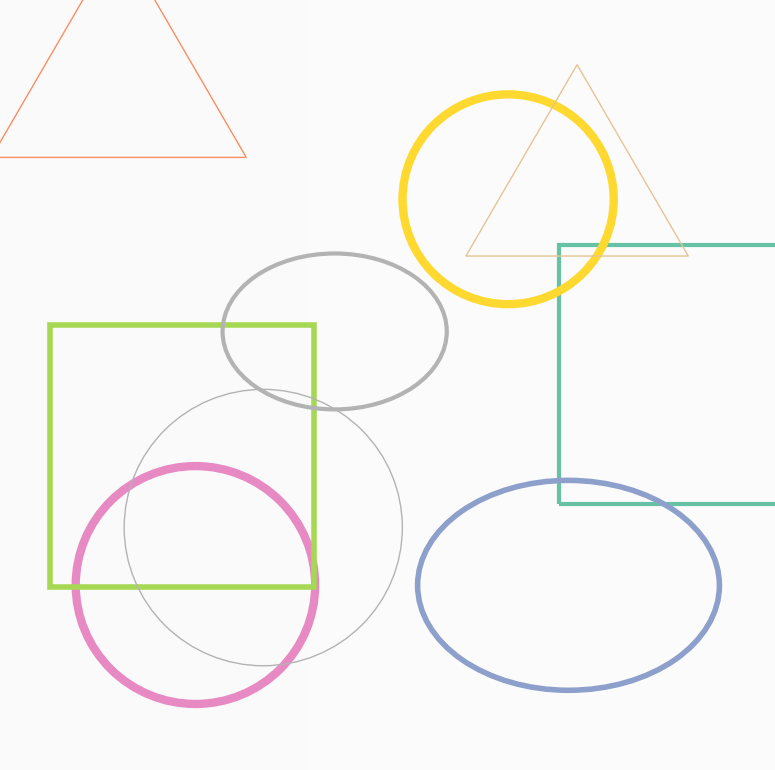[{"shape": "square", "thickness": 1.5, "radius": 0.84, "center": [0.89, 0.514]}, {"shape": "triangle", "thickness": 0.5, "radius": 0.95, "center": [0.153, 0.891]}, {"shape": "oval", "thickness": 2, "radius": 0.97, "center": [0.734, 0.24]}, {"shape": "circle", "thickness": 3, "radius": 0.77, "center": [0.252, 0.24]}, {"shape": "square", "thickness": 2, "radius": 0.85, "center": [0.235, 0.408]}, {"shape": "circle", "thickness": 3, "radius": 0.68, "center": [0.656, 0.741]}, {"shape": "triangle", "thickness": 0.5, "radius": 0.83, "center": [0.745, 0.75]}, {"shape": "oval", "thickness": 1.5, "radius": 0.72, "center": [0.432, 0.57]}, {"shape": "circle", "thickness": 0.5, "radius": 0.9, "center": [0.34, 0.315]}]